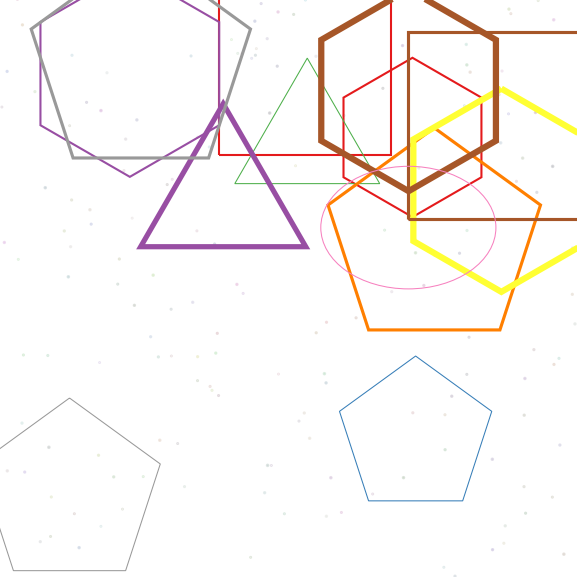[{"shape": "square", "thickness": 1, "radius": 0.74, "center": [0.528, 0.879]}, {"shape": "hexagon", "thickness": 1, "radius": 0.69, "center": [0.714, 0.761]}, {"shape": "pentagon", "thickness": 0.5, "radius": 0.69, "center": [0.72, 0.244]}, {"shape": "triangle", "thickness": 0.5, "radius": 0.72, "center": [0.532, 0.754]}, {"shape": "triangle", "thickness": 2.5, "radius": 0.83, "center": [0.387, 0.654]}, {"shape": "hexagon", "thickness": 1, "radius": 0.89, "center": [0.225, 0.872]}, {"shape": "pentagon", "thickness": 1.5, "radius": 0.97, "center": [0.752, 0.584]}, {"shape": "hexagon", "thickness": 3, "radius": 0.88, "center": [0.868, 0.67]}, {"shape": "square", "thickness": 1.5, "radius": 0.81, "center": [0.868, 0.782]}, {"shape": "hexagon", "thickness": 3, "radius": 0.87, "center": [0.708, 0.843]}, {"shape": "oval", "thickness": 0.5, "radius": 0.76, "center": [0.707, 0.605]}, {"shape": "pentagon", "thickness": 1.5, "radius": 1.0, "center": [0.244, 0.887]}, {"shape": "pentagon", "thickness": 0.5, "radius": 0.83, "center": [0.12, 0.145]}]